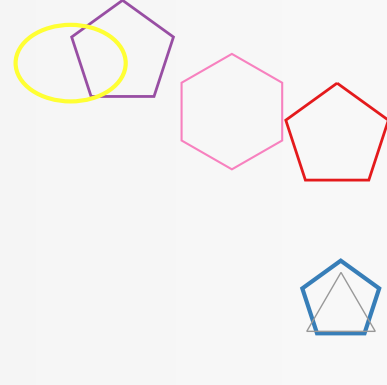[{"shape": "pentagon", "thickness": 2, "radius": 0.7, "center": [0.87, 0.645]}, {"shape": "pentagon", "thickness": 3, "radius": 0.52, "center": [0.879, 0.219]}, {"shape": "pentagon", "thickness": 2, "radius": 0.69, "center": [0.316, 0.861]}, {"shape": "oval", "thickness": 3, "radius": 0.71, "center": [0.182, 0.836]}, {"shape": "hexagon", "thickness": 1.5, "radius": 0.75, "center": [0.598, 0.71]}, {"shape": "triangle", "thickness": 1, "radius": 0.51, "center": [0.88, 0.19]}]